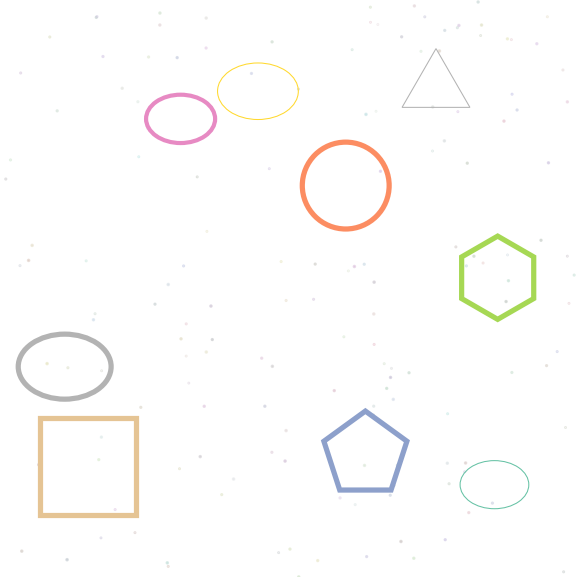[{"shape": "oval", "thickness": 0.5, "radius": 0.3, "center": [0.856, 0.16]}, {"shape": "circle", "thickness": 2.5, "radius": 0.38, "center": [0.599, 0.678]}, {"shape": "pentagon", "thickness": 2.5, "radius": 0.38, "center": [0.633, 0.212]}, {"shape": "oval", "thickness": 2, "radius": 0.3, "center": [0.313, 0.793]}, {"shape": "hexagon", "thickness": 2.5, "radius": 0.36, "center": [0.862, 0.518]}, {"shape": "oval", "thickness": 0.5, "radius": 0.35, "center": [0.447, 0.841]}, {"shape": "square", "thickness": 2.5, "radius": 0.42, "center": [0.152, 0.191]}, {"shape": "oval", "thickness": 2.5, "radius": 0.4, "center": [0.112, 0.364]}, {"shape": "triangle", "thickness": 0.5, "radius": 0.34, "center": [0.755, 0.847]}]